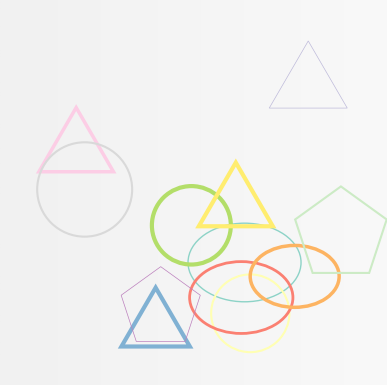[{"shape": "oval", "thickness": 1, "radius": 0.73, "center": [0.631, 0.318]}, {"shape": "circle", "thickness": 1.5, "radius": 0.5, "center": [0.646, 0.186]}, {"shape": "triangle", "thickness": 0.5, "radius": 0.58, "center": [0.795, 0.777]}, {"shape": "oval", "thickness": 2, "radius": 0.67, "center": [0.623, 0.227]}, {"shape": "triangle", "thickness": 3, "radius": 0.51, "center": [0.402, 0.151]}, {"shape": "oval", "thickness": 2.5, "radius": 0.57, "center": [0.76, 0.282]}, {"shape": "circle", "thickness": 3, "radius": 0.51, "center": [0.494, 0.415]}, {"shape": "triangle", "thickness": 2.5, "radius": 0.56, "center": [0.197, 0.609]}, {"shape": "circle", "thickness": 1.5, "radius": 0.61, "center": [0.219, 0.508]}, {"shape": "pentagon", "thickness": 0.5, "radius": 0.54, "center": [0.415, 0.2]}, {"shape": "pentagon", "thickness": 1.5, "radius": 0.62, "center": [0.88, 0.392]}, {"shape": "triangle", "thickness": 3, "radius": 0.55, "center": [0.609, 0.467]}]